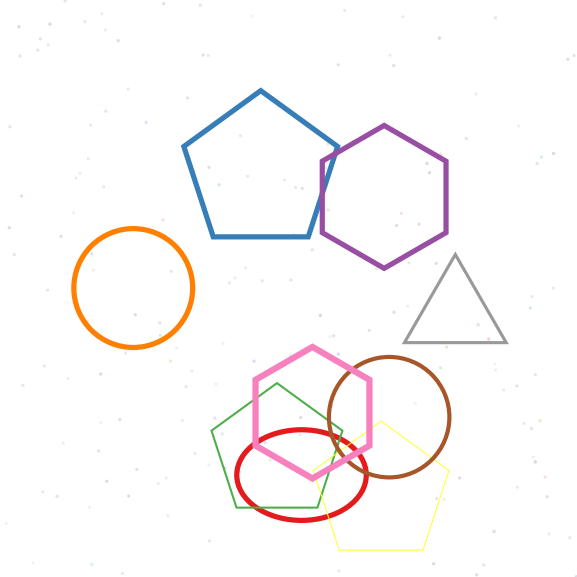[{"shape": "oval", "thickness": 2.5, "radius": 0.56, "center": [0.522, 0.177]}, {"shape": "pentagon", "thickness": 2.5, "radius": 0.7, "center": [0.451, 0.702]}, {"shape": "pentagon", "thickness": 1, "radius": 0.6, "center": [0.48, 0.217]}, {"shape": "hexagon", "thickness": 2.5, "radius": 0.62, "center": [0.665, 0.658]}, {"shape": "circle", "thickness": 2.5, "radius": 0.51, "center": [0.231, 0.5]}, {"shape": "pentagon", "thickness": 0.5, "radius": 0.62, "center": [0.66, 0.146]}, {"shape": "circle", "thickness": 2, "radius": 0.52, "center": [0.674, 0.277]}, {"shape": "hexagon", "thickness": 3, "radius": 0.57, "center": [0.541, 0.284]}, {"shape": "triangle", "thickness": 1.5, "radius": 0.51, "center": [0.788, 0.457]}]